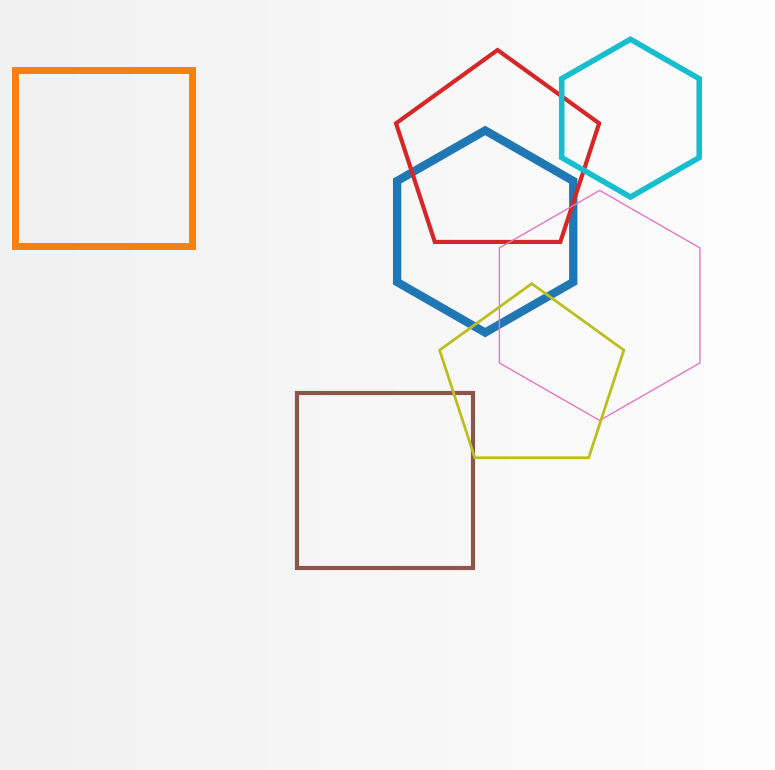[{"shape": "hexagon", "thickness": 3, "radius": 0.66, "center": [0.626, 0.699]}, {"shape": "square", "thickness": 2.5, "radius": 0.57, "center": [0.134, 0.795]}, {"shape": "pentagon", "thickness": 1.5, "radius": 0.69, "center": [0.642, 0.797]}, {"shape": "square", "thickness": 1.5, "radius": 0.57, "center": [0.497, 0.376]}, {"shape": "hexagon", "thickness": 0.5, "radius": 0.75, "center": [0.774, 0.603]}, {"shape": "pentagon", "thickness": 1, "radius": 0.63, "center": [0.686, 0.507]}, {"shape": "hexagon", "thickness": 2, "radius": 0.51, "center": [0.813, 0.847]}]